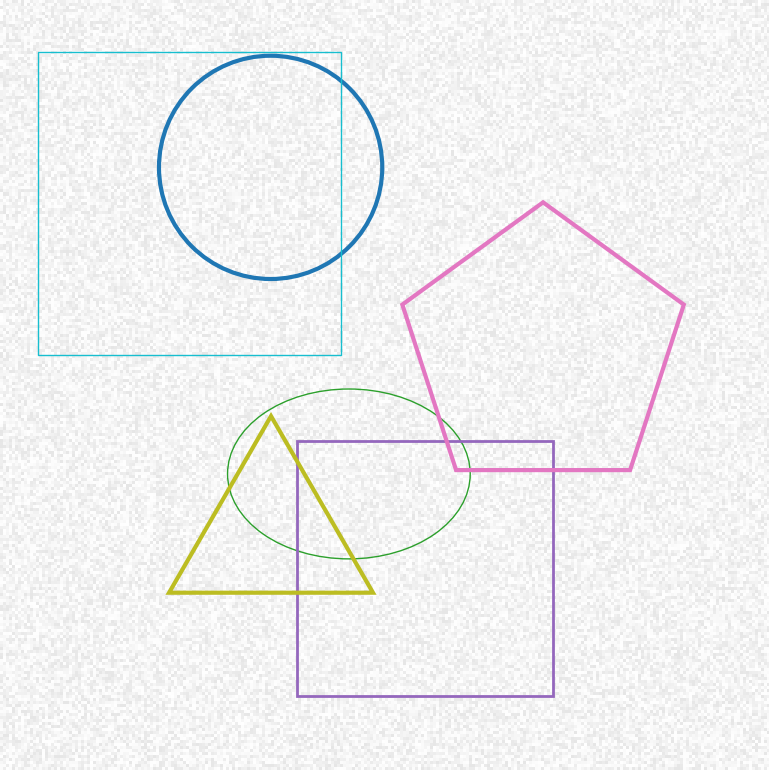[{"shape": "circle", "thickness": 1.5, "radius": 0.72, "center": [0.351, 0.783]}, {"shape": "oval", "thickness": 0.5, "radius": 0.79, "center": [0.453, 0.384]}, {"shape": "square", "thickness": 1, "radius": 0.83, "center": [0.552, 0.262]}, {"shape": "pentagon", "thickness": 1.5, "radius": 0.96, "center": [0.705, 0.545]}, {"shape": "triangle", "thickness": 1.5, "radius": 0.76, "center": [0.352, 0.307]}, {"shape": "square", "thickness": 0.5, "radius": 0.98, "center": [0.246, 0.736]}]